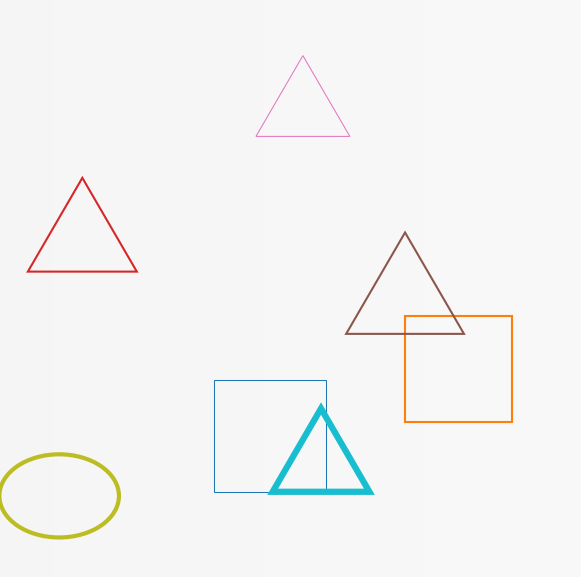[{"shape": "square", "thickness": 0.5, "radius": 0.48, "center": [0.465, 0.244]}, {"shape": "square", "thickness": 1, "radius": 0.46, "center": [0.789, 0.36]}, {"shape": "triangle", "thickness": 1, "radius": 0.54, "center": [0.142, 0.583]}, {"shape": "triangle", "thickness": 1, "radius": 0.59, "center": [0.697, 0.48]}, {"shape": "triangle", "thickness": 0.5, "radius": 0.47, "center": [0.521, 0.81]}, {"shape": "oval", "thickness": 2, "radius": 0.51, "center": [0.102, 0.14]}, {"shape": "triangle", "thickness": 3, "radius": 0.48, "center": [0.552, 0.196]}]